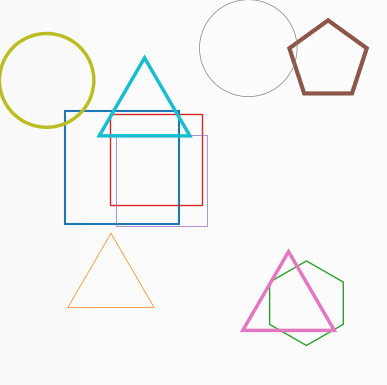[{"shape": "square", "thickness": 1.5, "radius": 0.74, "center": [0.314, 0.565]}, {"shape": "triangle", "thickness": 0.5, "radius": 0.64, "center": [0.286, 0.265]}, {"shape": "hexagon", "thickness": 1, "radius": 0.55, "center": [0.791, 0.212]}, {"shape": "square", "thickness": 1, "radius": 0.59, "center": [0.402, 0.586]}, {"shape": "square", "thickness": 0.5, "radius": 0.59, "center": [0.417, 0.532]}, {"shape": "pentagon", "thickness": 3, "radius": 0.52, "center": [0.847, 0.842]}, {"shape": "triangle", "thickness": 2.5, "radius": 0.68, "center": [0.745, 0.21]}, {"shape": "circle", "thickness": 0.5, "radius": 0.63, "center": [0.641, 0.875]}, {"shape": "circle", "thickness": 2.5, "radius": 0.61, "center": [0.12, 0.791]}, {"shape": "triangle", "thickness": 2.5, "radius": 0.68, "center": [0.373, 0.715]}]